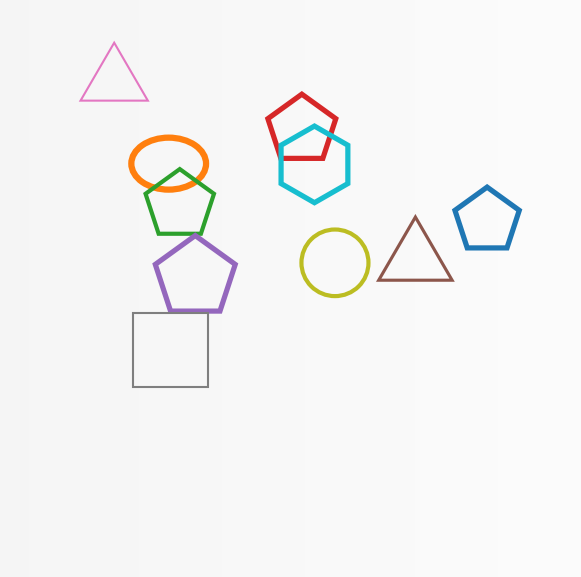[{"shape": "pentagon", "thickness": 2.5, "radius": 0.29, "center": [0.838, 0.617]}, {"shape": "oval", "thickness": 3, "radius": 0.32, "center": [0.29, 0.716]}, {"shape": "pentagon", "thickness": 2, "radius": 0.31, "center": [0.309, 0.644]}, {"shape": "pentagon", "thickness": 2.5, "radius": 0.31, "center": [0.519, 0.775]}, {"shape": "pentagon", "thickness": 2.5, "radius": 0.36, "center": [0.336, 0.519]}, {"shape": "triangle", "thickness": 1.5, "radius": 0.36, "center": [0.715, 0.55]}, {"shape": "triangle", "thickness": 1, "radius": 0.33, "center": [0.196, 0.858]}, {"shape": "square", "thickness": 1, "radius": 0.32, "center": [0.294, 0.394]}, {"shape": "circle", "thickness": 2, "radius": 0.29, "center": [0.576, 0.544]}, {"shape": "hexagon", "thickness": 2.5, "radius": 0.33, "center": [0.541, 0.714]}]